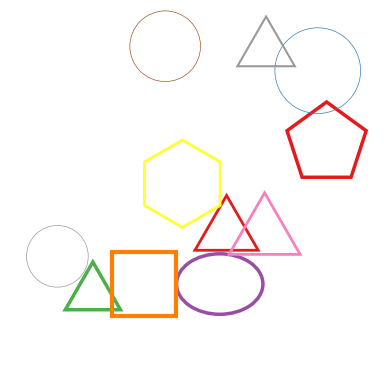[{"shape": "pentagon", "thickness": 2.5, "radius": 0.54, "center": [0.848, 0.627]}, {"shape": "triangle", "thickness": 2, "radius": 0.47, "center": [0.588, 0.397]}, {"shape": "circle", "thickness": 0.5, "radius": 0.56, "center": [0.825, 0.816]}, {"shape": "triangle", "thickness": 2.5, "radius": 0.41, "center": [0.241, 0.237]}, {"shape": "oval", "thickness": 2.5, "radius": 0.56, "center": [0.571, 0.262]}, {"shape": "square", "thickness": 3, "radius": 0.42, "center": [0.374, 0.262]}, {"shape": "hexagon", "thickness": 2, "radius": 0.57, "center": [0.473, 0.523]}, {"shape": "circle", "thickness": 0.5, "radius": 0.46, "center": [0.429, 0.88]}, {"shape": "triangle", "thickness": 2, "radius": 0.53, "center": [0.687, 0.393]}, {"shape": "circle", "thickness": 0.5, "radius": 0.4, "center": [0.149, 0.334]}, {"shape": "triangle", "thickness": 1.5, "radius": 0.43, "center": [0.691, 0.871]}]